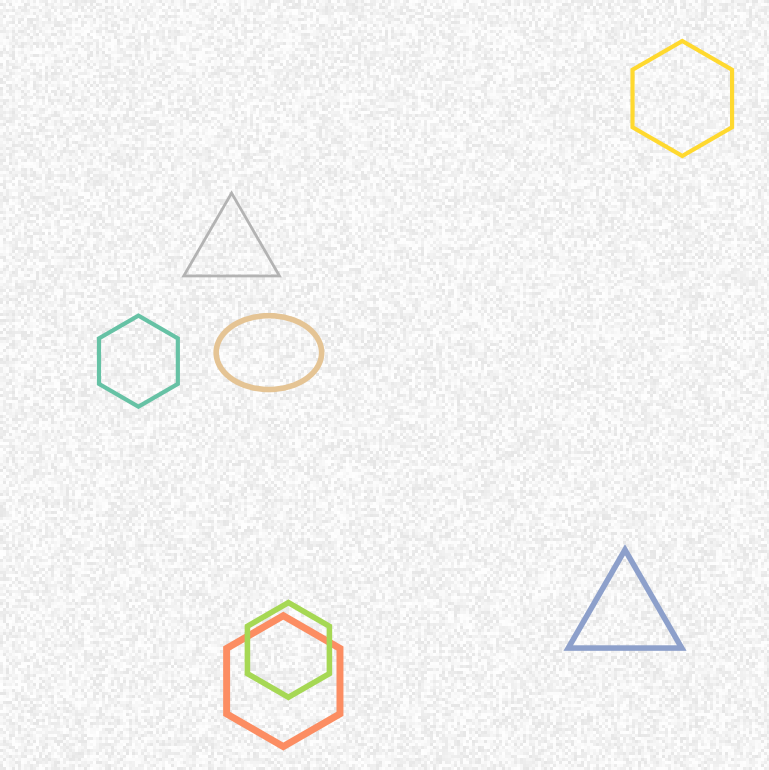[{"shape": "hexagon", "thickness": 1.5, "radius": 0.3, "center": [0.18, 0.531]}, {"shape": "hexagon", "thickness": 2.5, "radius": 0.42, "center": [0.368, 0.115]}, {"shape": "triangle", "thickness": 2, "radius": 0.43, "center": [0.812, 0.201]}, {"shape": "hexagon", "thickness": 2, "radius": 0.31, "center": [0.375, 0.156]}, {"shape": "hexagon", "thickness": 1.5, "radius": 0.37, "center": [0.886, 0.872]}, {"shape": "oval", "thickness": 2, "radius": 0.34, "center": [0.349, 0.542]}, {"shape": "triangle", "thickness": 1, "radius": 0.36, "center": [0.301, 0.678]}]